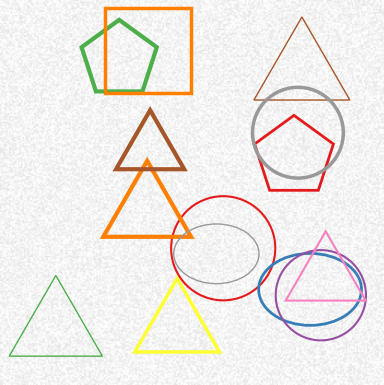[{"shape": "pentagon", "thickness": 2, "radius": 0.54, "center": [0.764, 0.593]}, {"shape": "circle", "thickness": 1.5, "radius": 0.68, "center": [0.58, 0.355]}, {"shape": "oval", "thickness": 2, "radius": 0.67, "center": [0.805, 0.248]}, {"shape": "triangle", "thickness": 1, "radius": 0.7, "center": [0.145, 0.145]}, {"shape": "pentagon", "thickness": 3, "radius": 0.51, "center": [0.31, 0.846]}, {"shape": "circle", "thickness": 1.5, "radius": 0.59, "center": [0.833, 0.233]}, {"shape": "triangle", "thickness": 3, "radius": 0.66, "center": [0.382, 0.451]}, {"shape": "square", "thickness": 2.5, "radius": 0.56, "center": [0.384, 0.869]}, {"shape": "triangle", "thickness": 2.5, "radius": 0.64, "center": [0.46, 0.149]}, {"shape": "triangle", "thickness": 3, "radius": 0.51, "center": [0.39, 0.612]}, {"shape": "triangle", "thickness": 1, "radius": 0.72, "center": [0.784, 0.812]}, {"shape": "triangle", "thickness": 1.5, "radius": 0.6, "center": [0.846, 0.279]}, {"shape": "oval", "thickness": 1, "radius": 0.55, "center": [0.562, 0.341]}, {"shape": "circle", "thickness": 2.5, "radius": 0.59, "center": [0.774, 0.655]}]